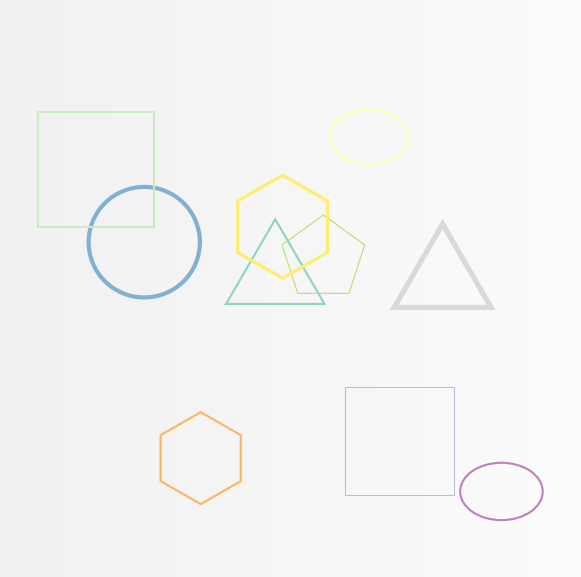[{"shape": "triangle", "thickness": 1, "radius": 0.49, "center": [0.474, 0.522]}, {"shape": "oval", "thickness": 1, "radius": 0.34, "center": [0.635, 0.762]}, {"shape": "square", "thickness": 0.5, "radius": 0.47, "center": [0.687, 0.235]}, {"shape": "circle", "thickness": 2, "radius": 0.48, "center": [0.248, 0.58]}, {"shape": "hexagon", "thickness": 1, "radius": 0.4, "center": [0.345, 0.206]}, {"shape": "pentagon", "thickness": 0.5, "radius": 0.37, "center": [0.556, 0.552]}, {"shape": "triangle", "thickness": 2.5, "radius": 0.48, "center": [0.762, 0.515]}, {"shape": "oval", "thickness": 1, "radius": 0.35, "center": [0.863, 0.148]}, {"shape": "square", "thickness": 1, "radius": 0.5, "center": [0.165, 0.705]}, {"shape": "hexagon", "thickness": 1.5, "radius": 0.45, "center": [0.486, 0.607]}]